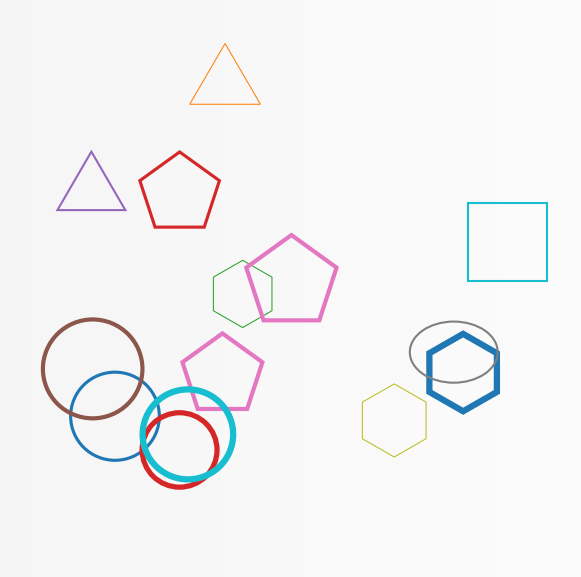[{"shape": "circle", "thickness": 1.5, "radius": 0.38, "center": [0.198, 0.278]}, {"shape": "hexagon", "thickness": 3, "radius": 0.34, "center": [0.797, 0.354]}, {"shape": "triangle", "thickness": 0.5, "radius": 0.35, "center": [0.387, 0.854]}, {"shape": "hexagon", "thickness": 0.5, "radius": 0.29, "center": [0.418, 0.49]}, {"shape": "circle", "thickness": 2.5, "radius": 0.32, "center": [0.309, 0.22]}, {"shape": "pentagon", "thickness": 1.5, "radius": 0.36, "center": [0.309, 0.664]}, {"shape": "triangle", "thickness": 1, "radius": 0.34, "center": [0.157, 0.669]}, {"shape": "circle", "thickness": 2, "radius": 0.43, "center": [0.159, 0.36]}, {"shape": "pentagon", "thickness": 2, "radius": 0.41, "center": [0.501, 0.51]}, {"shape": "pentagon", "thickness": 2, "radius": 0.36, "center": [0.383, 0.349]}, {"shape": "oval", "thickness": 1, "radius": 0.38, "center": [0.781, 0.389]}, {"shape": "hexagon", "thickness": 0.5, "radius": 0.32, "center": [0.678, 0.271]}, {"shape": "circle", "thickness": 3, "radius": 0.39, "center": [0.323, 0.247]}, {"shape": "square", "thickness": 1, "radius": 0.34, "center": [0.873, 0.58]}]